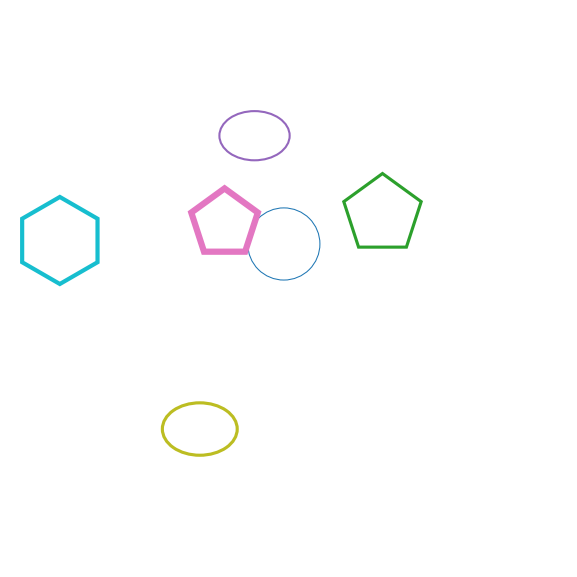[{"shape": "circle", "thickness": 0.5, "radius": 0.31, "center": [0.492, 0.577]}, {"shape": "pentagon", "thickness": 1.5, "radius": 0.35, "center": [0.662, 0.628]}, {"shape": "oval", "thickness": 1, "radius": 0.3, "center": [0.441, 0.764]}, {"shape": "pentagon", "thickness": 3, "radius": 0.3, "center": [0.389, 0.612]}, {"shape": "oval", "thickness": 1.5, "radius": 0.32, "center": [0.346, 0.256]}, {"shape": "hexagon", "thickness": 2, "radius": 0.38, "center": [0.104, 0.583]}]